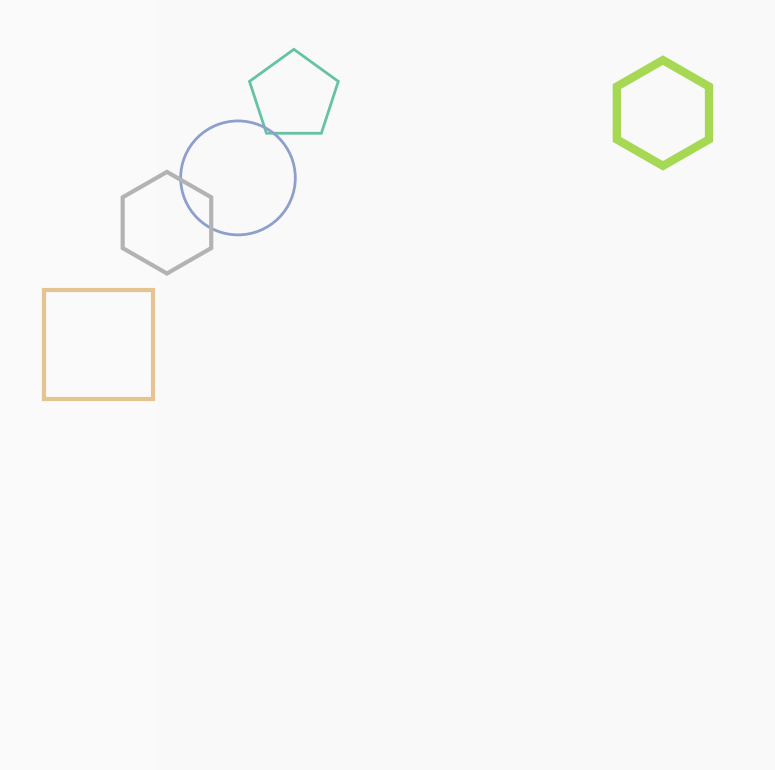[{"shape": "pentagon", "thickness": 1, "radius": 0.3, "center": [0.379, 0.876]}, {"shape": "circle", "thickness": 1, "radius": 0.37, "center": [0.307, 0.769]}, {"shape": "hexagon", "thickness": 3, "radius": 0.34, "center": [0.855, 0.853]}, {"shape": "square", "thickness": 1.5, "radius": 0.35, "center": [0.127, 0.552]}, {"shape": "hexagon", "thickness": 1.5, "radius": 0.33, "center": [0.215, 0.711]}]